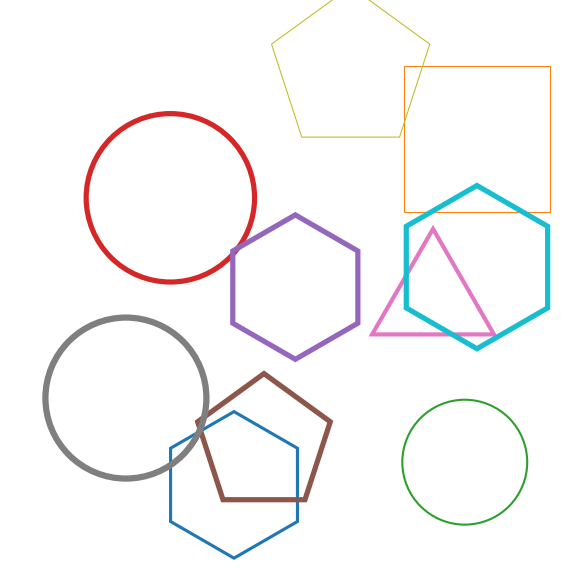[{"shape": "hexagon", "thickness": 1.5, "radius": 0.63, "center": [0.405, 0.16]}, {"shape": "square", "thickness": 0.5, "radius": 0.63, "center": [0.826, 0.758]}, {"shape": "circle", "thickness": 1, "radius": 0.54, "center": [0.805, 0.199]}, {"shape": "circle", "thickness": 2.5, "radius": 0.73, "center": [0.295, 0.657]}, {"shape": "hexagon", "thickness": 2.5, "radius": 0.63, "center": [0.511, 0.502]}, {"shape": "pentagon", "thickness": 2.5, "radius": 0.6, "center": [0.457, 0.231]}, {"shape": "triangle", "thickness": 2, "radius": 0.61, "center": [0.75, 0.481]}, {"shape": "circle", "thickness": 3, "radius": 0.7, "center": [0.218, 0.31]}, {"shape": "pentagon", "thickness": 0.5, "radius": 0.72, "center": [0.607, 0.878]}, {"shape": "hexagon", "thickness": 2.5, "radius": 0.71, "center": [0.826, 0.537]}]